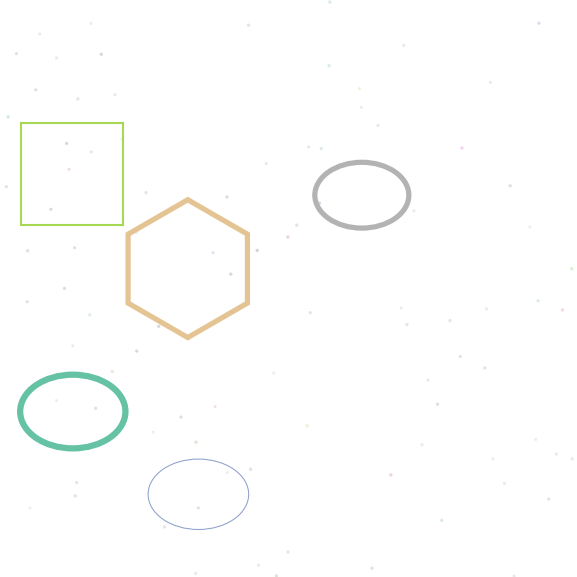[{"shape": "oval", "thickness": 3, "radius": 0.46, "center": [0.126, 0.287]}, {"shape": "oval", "thickness": 0.5, "radius": 0.44, "center": [0.344, 0.143]}, {"shape": "square", "thickness": 1, "radius": 0.44, "center": [0.124, 0.699]}, {"shape": "hexagon", "thickness": 2.5, "radius": 0.6, "center": [0.325, 0.534]}, {"shape": "oval", "thickness": 2.5, "radius": 0.41, "center": [0.627, 0.661]}]